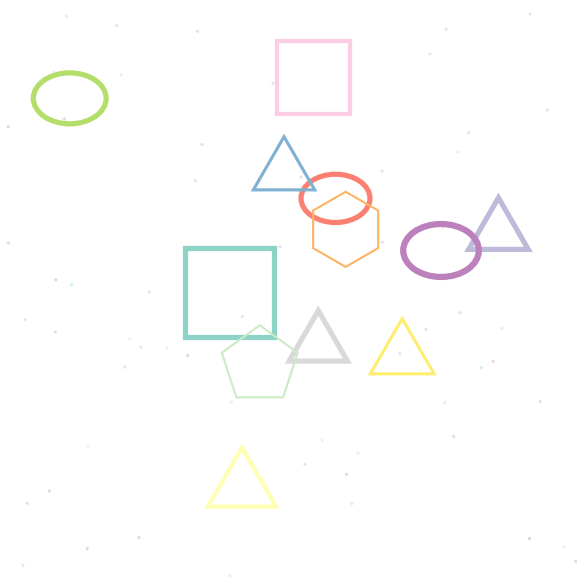[{"shape": "square", "thickness": 2.5, "radius": 0.38, "center": [0.398, 0.493]}, {"shape": "triangle", "thickness": 2, "radius": 0.34, "center": [0.419, 0.156]}, {"shape": "triangle", "thickness": 2.5, "radius": 0.3, "center": [0.863, 0.597]}, {"shape": "oval", "thickness": 2.5, "radius": 0.3, "center": [0.581, 0.656]}, {"shape": "triangle", "thickness": 1.5, "radius": 0.31, "center": [0.492, 0.701]}, {"shape": "hexagon", "thickness": 1, "radius": 0.33, "center": [0.599, 0.602]}, {"shape": "oval", "thickness": 2.5, "radius": 0.32, "center": [0.121, 0.829]}, {"shape": "square", "thickness": 2, "radius": 0.32, "center": [0.542, 0.865]}, {"shape": "triangle", "thickness": 2.5, "radius": 0.29, "center": [0.551, 0.403]}, {"shape": "oval", "thickness": 3, "radius": 0.33, "center": [0.764, 0.565]}, {"shape": "pentagon", "thickness": 1, "radius": 0.35, "center": [0.45, 0.367]}, {"shape": "triangle", "thickness": 1.5, "radius": 0.32, "center": [0.696, 0.384]}]